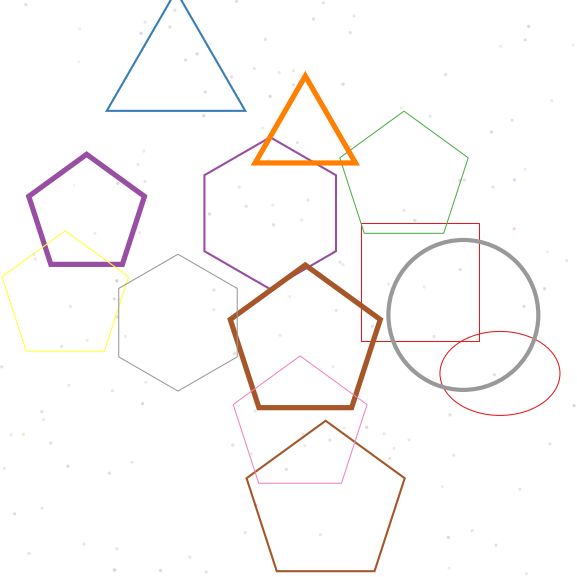[{"shape": "oval", "thickness": 0.5, "radius": 0.52, "center": [0.866, 0.353]}, {"shape": "square", "thickness": 0.5, "radius": 0.51, "center": [0.727, 0.511]}, {"shape": "triangle", "thickness": 1, "radius": 0.69, "center": [0.305, 0.876]}, {"shape": "pentagon", "thickness": 0.5, "radius": 0.58, "center": [0.7, 0.69]}, {"shape": "pentagon", "thickness": 2.5, "radius": 0.53, "center": [0.15, 0.627]}, {"shape": "hexagon", "thickness": 1, "radius": 0.66, "center": [0.468, 0.63]}, {"shape": "triangle", "thickness": 2.5, "radius": 0.5, "center": [0.529, 0.767]}, {"shape": "pentagon", "thickness": 0.5, "radius": 0.58, "center": [0.113, 0.484]}, {"shape": "pentagon", "thickness": 2.5, "radius": 0.68, "center": [0.529, 0.404]}, {"shape": "pentagon", "thickness": 1, "radius": 0.72, "center": [0.564, 0.127]}, {"shape": "pentagon", "thickness": 0.5, "radius": 0.61, "center": [0.52, 0.261]}, {"shape": "circle", "thickness": 2, "radius": 0.65, "center": [0.802, 0.454]}, {"shape": "hexagon", "thickness": 0.5, "radius": 0.59, "center": [0.308, 0.44]}]